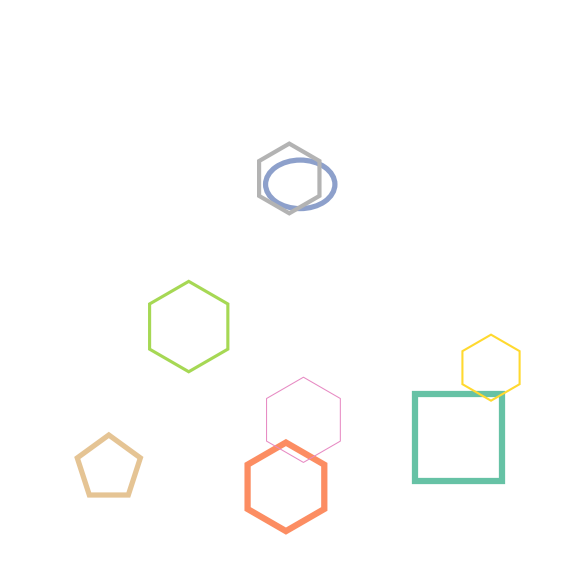[{"shape": "square", "thickness": 3, "radius": 0.38, "center": [0.794, 0.242]}, {"shape": "hexagon", "thickness": 3, "radius": 0.38, "center": [0.495, 0.156]}, {"shape": "oval", "thickness": 2.5, "radius": 0.3, "center": [0.52, 0.68]}, {"shape": "hexagon", "thickness": 0.5, "radius": 0.37, "center": [0.525, 0.272]}, {"shape": "hexagon", "thickness": 1.5, "radius": 0.39, "center": [0.327, 0.434]}, {"shape": "hexagon", "thickness": 1, "radius": 0.29, "center": [0.85, 0.362]}, {"shape": "pentagon", "thickness": 2.5, "radius": 0.29, "center": [0.188, 0.188]}, {"shape": "hexagon", "thickness": 2, "radius": 0.3, "center": [0.501, 0.69]}]